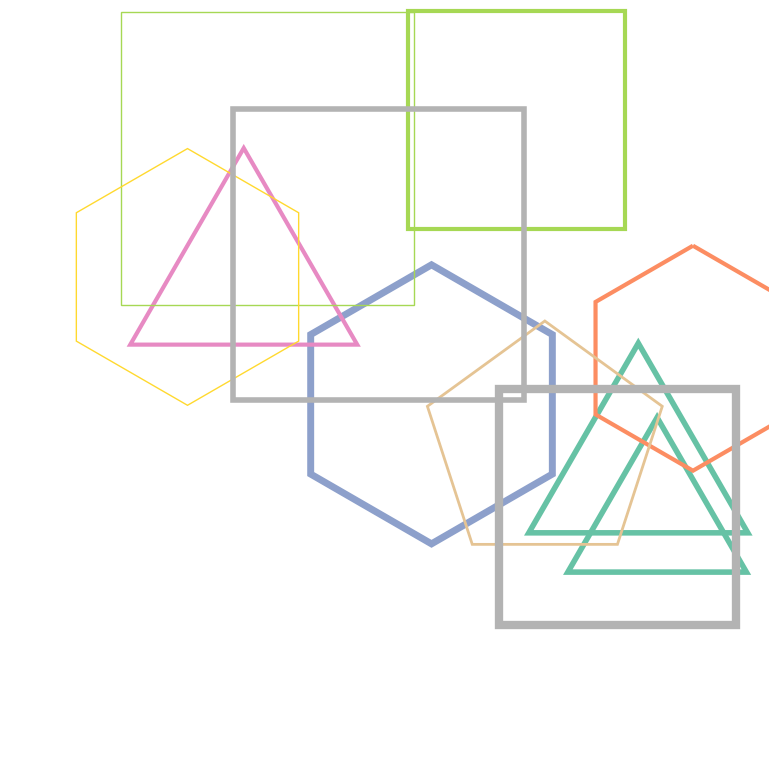[{"shape": "triangle", "thickness": 2, "radius": 0.67, "center": [0.853, 0.324]}, {"shape": "triangle", "thickness": 2, "radius": 0.82, "center": [0.829, 0.39]}, {"shape": "hexagon", "thickness": 1.5, "radius": 0.73, "center": [0.9, 0.535]}, {"shape": "hexagon", "thickness": 2.5, "radius": 0.91, "center": [0.56, 0.475]}, {"shape": "triangle", "thickness": 1.5, "radius": 0.85, "center": [0.317, 0.638]}, {"shape": "square", "thickness": 0.5, "radius": 0.95, "center": [0.348, 0.794]}, {"shape": "square", "thickness": 1.5, "radius": 0.71, "center": [0.671, 0.844]}, {"shape": "hexagon", "thickness": 0.5, "radius": 0.83, "center": [0.244, 0.64]}, {"shape": "pentagon", "thickness": 1, "radius": 0.8, "center": [0.708, 0.423]}, {"shape": "square", "thickness": 2, "radius": 0.94, "center": [0.491, 0.67]}, {"shape": "square", "thickness": 3, "radius": 0.77, "center": [0.802, 0.342]}]